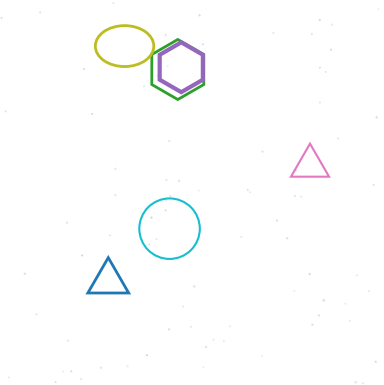[{"shape": "triangle", "thickness": 2, "radius": 0.31, "center": [0.281, 0.27]}, {"shape": "hexagon", "thickness": 2, "radius": 0.39, "center": [0.462, 0.819]}, {"shape": "hexagon", "thickness": 3, "radius": 0.32, "center": [0.471, 0.825]}, {"shape": "triangle", "thickness": 1.5, "radius": 0.29, "center": [0.805, 0.57]}, {"shape": "oval", "thickness": 2, "radius": 0.38, "center": [0.324, 0.88]}, {"shape": "circle", "thickness": 1.5, "radius": 0.39, "center": [0.44, 0.406]}]